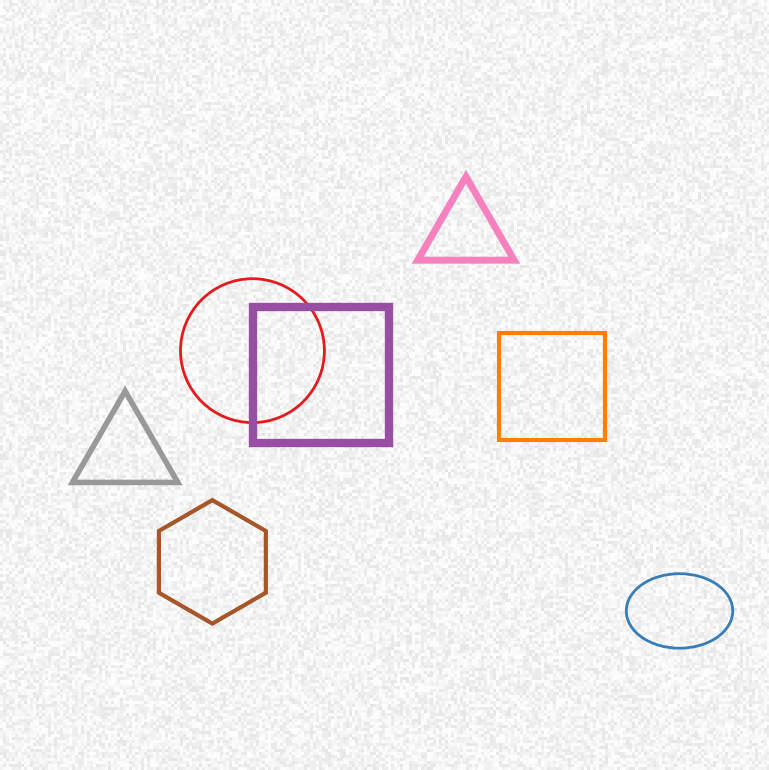[{"shape": "circle", "thickness": 1, "radius": 0.47, "center": [0.328, 0.545]}, {"shape": "oval", "thickness": 1, "radius": 0.35, "center": [0.882, 0.207]}, {"shape": "square", "thickness": 3, "radius": 0.44, "center": [0.417, 0.513]}, {"shape": "square", "thickness": 1.5, "radius": 0.35, "center": [0.717, 0.498]}, {"shape": "hexagon", "thickness": 1.5, "radius": 0.4, "center": [0.276, 0.27]}, {"shape": "triangle", "thickness": 2.5, "radius": 0.36, "center": [0.605, 0.698]}, {"shape": "triangle", "thickness": 2, "radius": 0.4, "center": [0.163, 0.413]}]